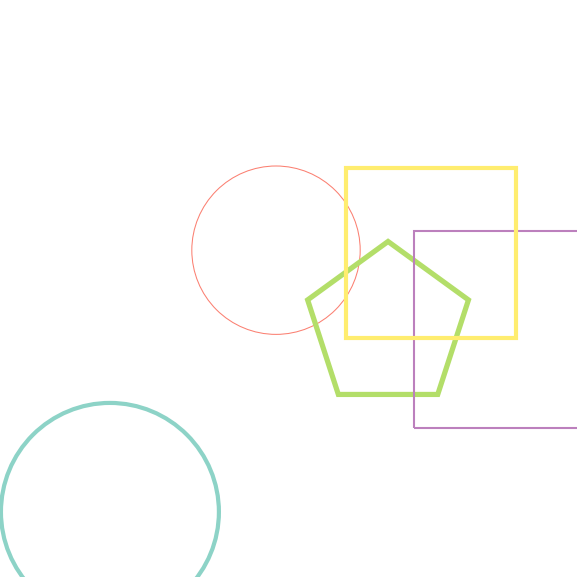[{"shape": "circle", "thickness": 2, "radius": 0.94, "center": [0.19, 0.113]}, {"shape": "circle", "thickness": 0.5, "radius": 0.73, "center": [0.478, 0.566]}, {"shape": "pentagon", "thickness": 2.5, "radius": 0.73, "center": [0.672, 0.435]}, {"shape": "square", "thickness": 1, "radius": 0.86, "center": [0.889, 0.428]}, {"shape": "square", "thickness": 2, "radius": 0.74, "center": [0.747, 0.561]}]